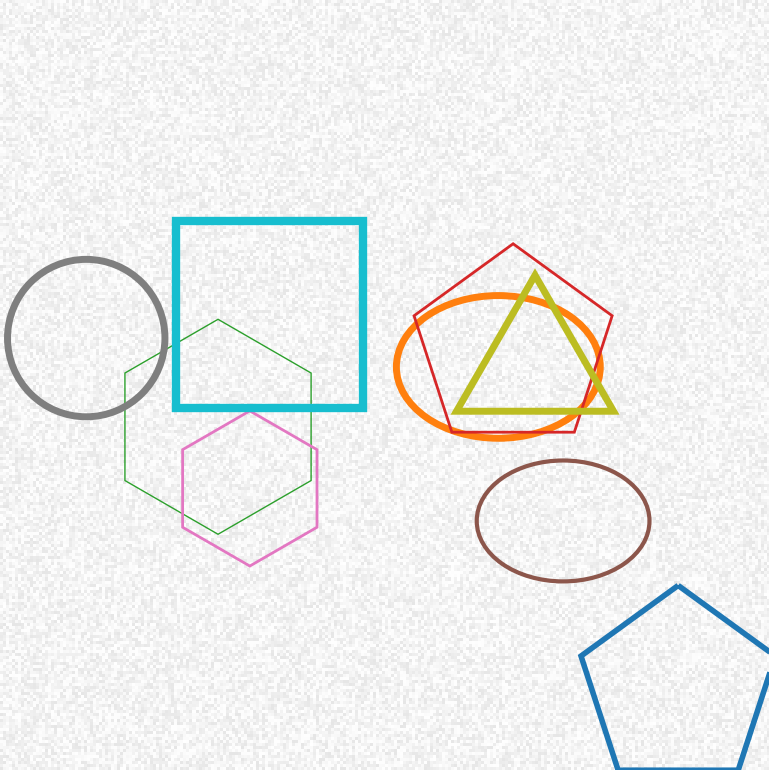[{"shape": "pentagon", "thickness": 2, "radius": 0.66, "center": [0.881, 0.107]}, {"shape": "oval", "thickness": 2.5, "radius": 0.66, "center": [0.647, 0.523]}, {"shape": "hexagon", "thickness": 0.5, "radius": 0.7, "center": [0.283, 0.446]}, {"shape": "pentagon", "thickness": 1, "radius": 0.68, "center": [0.666, 0.548]}, {"shape": "oval", "thickness": 1.5, "radius": 0.56, "center": [0.731, 0.323]}, {"shape": "hexagon", "thickness": 1, "radius": 0.5, "center": [0.324, 0.366]}, {"shape": "circle", "thickness": 2.5, "radius": 0.51, "center": [0.112, 0.561]}, {"shape": "triangle", "thickness": 2.5, "radius": 0.59, "center": [0.695, 0.525]}, {"shape": "square", "thickness": 3, "radius": 0.61, "center": [0.35, 0.592]}]